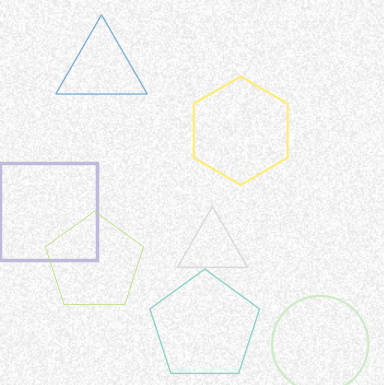[{"shape": "pentagon", "thickness": 1, "radius": 0.75, "center": [0.532, 0.151]}, {"shape": "square", "thickness": 2.5, "radius": 0.63, "center": [0.126, 0.452]}, {"shape": "triangle", "thickness": 1, "radius": 0.69, "center": [0.264, 0.824]}, {"shape": "pentagon", "thickness": 0.5, "radius": 0.67, "center": [0.245, 0.317]}, {"shape": "triangle", "thickness": 1, "radius": 0.53, "center": [0.552, 0.358]}, {"shape": "circle", "thickness": 1.5, "radius": 0.62, "center": [0.832, 0.106]}, {"shape": "hexagon", "thickness": 1.5, "radius": 0.7, "center": [0.625, 0.66]}]